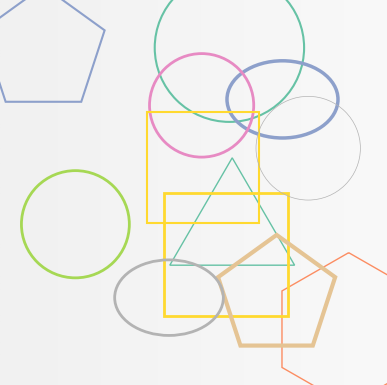[{"shape": "triangle", "thickness": 1, "radius": 0.93, "center": [0.599, 0.404]}, {"shape": "circle", "thickness": 1.5, "radius": 0.96, "center": [0.592, 0.876]}, {"shape": "hexagon", "thickness": 1, "radius": 0.99, "center": [0.9, 0.145]}, {"shape": "oval", "thickness": 2.5, "radius": 0.72, "center": [0.729, 0.742]}, {"shape": "pentagon", "thickness": 1.5, "radius": 0.83, "center": [0.112, 0.87]}, {"shape": "circle", "thickness": 2, "radius": 0.67, "center": [0.52, 0.726]}, {"shape": "circle", "thickness": 2, "radius": 0.7, "center": [0.195, 0.418]}, {"shape": "square", "thickness": 2, "radius": 0.8, "center": [0.582, 0.338]}, {"shape": "square", "thickness": 1.5, "radius": 0.72, "center": [0.525, 0.564]}, {"shape": "pentagon", "thickness": 3, "radius": 0.79, "center": [0.714, 0.231]}, {"shape": "circle", "thickness": 0.5, "radius": 0.67, "center": [0.795, 0.615]}, {"shape": "oval", "thickness": 2, "radius": 0.7, "center": [0.436, 0.227]}]